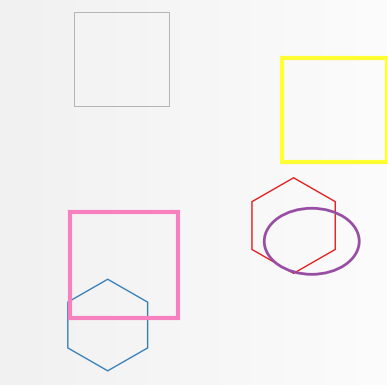[{"shape": "hexagon", "thickness": 1, "radius": 0.62, "center": [0.758, 0.414]}, {"shape": "hexagon", "thickness": 1, "radius": 0.59, "center": [0.278, 0.156]}, {"shape": "oval", "thickness": 2, "radius": 0.61, "center": [0.804, 0.373]}, {"shape": "square", "thickness": 3, "radius": 0.67, "center": [0.863, 0.714]}, {"shape": "square", "thickness": 3, "radius": 0.69, "center": [0.32, 0.312]}, {"shape": "square", "thickness": 0.5, "radius": 0.61, "center": [0.313, 0.847]}]